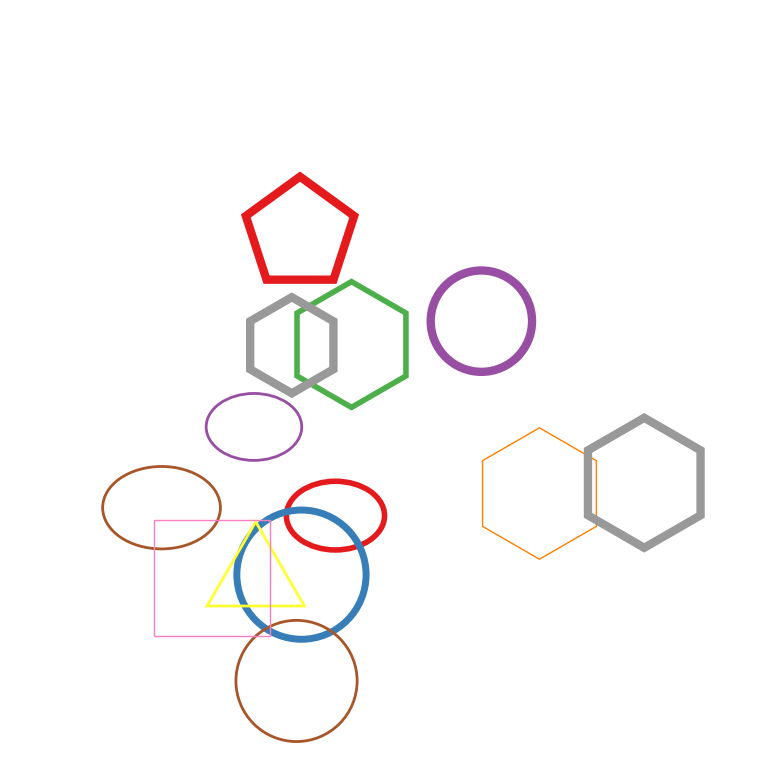[{"shape": "oval", "thickness": 2, "radius": 0.32, "center": [0.436, 0.33]}, {"shape": "pentagon", "thickness": 3, "radius": 0.37, "center": [0.39, 0.697]}, {"shape": "circle", "thickness": 2.5, "radius": 0.42, "center": [0.392, 0.254]}, {"shape": "hexagon", "thickness": 2, "radius": 0.41, "center": [0.456, 0.553]}, {"shape": "circle", "thickness": 3, "radius": 0.33, "center": [0.625, 0.583]}, {"shape": "oval", "thickness": 1, "radius": 0.31, "center": [0.33, 0.446]}, {"shape": "hexagon", "thickness": 0.5, "radius": 0.43, "center": [0.701, 0.359]}, {"shape": "triangle", "thickness": 1, "radius": 0.36, "center": [0.332, 0.249]}, {"shape": "oval", "thickness": 1, "radius": 0.38, "center": [0.21, 0.341]}, {"shape": "circle", "thickness": 1, "radius": 0.39, "center": [0.385, 0.116]}, {"shape": "square", "thickness": 0.5, "radius": 0.38, "center": [0.275, 0.249]}, {"shape": "hexagon", "thickness": 3, "radius": 0.31, "center": [0.379, 0.552]}, {"shape": "hexagon", "thickness": 3, "radius": 0.42, "center": [0.837, 0.373]}]